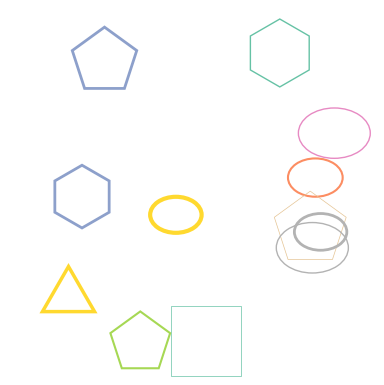[{"shape": "hexagon", "thickness": 1, "radius": 0.44, "center": [0.727, 0.862]}, {"shape": "square", "thickness": 0.5, "radius": 0.45, "center": [0.535, 0.114]}, {"shape": "oval", "thickness": 1.5, "radius": 0.36, "center": [0.819, 0.539]}, {"shape": "pentagon", "thickness": 2, "radius": 0.44, "center": [0.271, 0.842]}, {"shape": "hexagon", "thickness": 2, "radius": 0.41, "center": [0.213, 0.489]}, {"shape": "oval", "thickness": 1, "radius": 0.47, "center": [0.868, 0.654]}, {"shape": "pentagon", "thickness": 1.5, "radius": 0.41, "center": [0.364, 0.109]}, {"shape": "oval", "thickness": 3, "radius": 0.33, "center": [0.457, 0.442]}, {"shape": "triangle", "thickness": 2.5, "radius": 0.39, "center": [0.178, 0.23]}, {"shape": "pentagon", "thickness": 0.5, "radius": 0.49, "center": [0.806, 0.405]}, {"shape": "oval", "thickness": 1, "radius": 0.47, "center": [0.811, 0.356]}, {"shape": "oval", "thickness": 2, "radius": 0.34, "center": [0.833, 0.398]}]